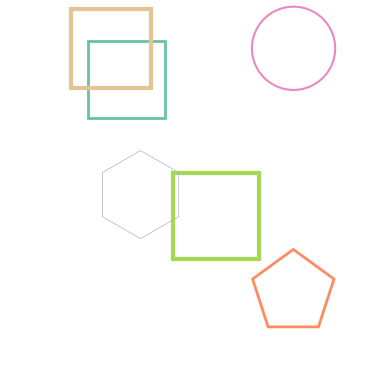[{"shape": "square", "thickness": 2, "radius": 0.5, "center": [0.328, 0.794]}, {"shape": "pentagon", "thickness": 2, "radius": 0.56, "center": [0.762, 0.241]}, {"shape": "circle", "thickness": 1.5, "radius": 0.54, "center": [0.762, 0.875]}, {"shape": "square", "thickness": 3, "radius": 0.56, "center": [0.561, 0.439]}, {"shape": "square", "thickness": 3, "radius": 0.52, "center": [0.288, 0.873]}, {"shape": "hexagon", "thickness": 0.5, "radius": 0.57, "center": [0.365, 0.495]}]